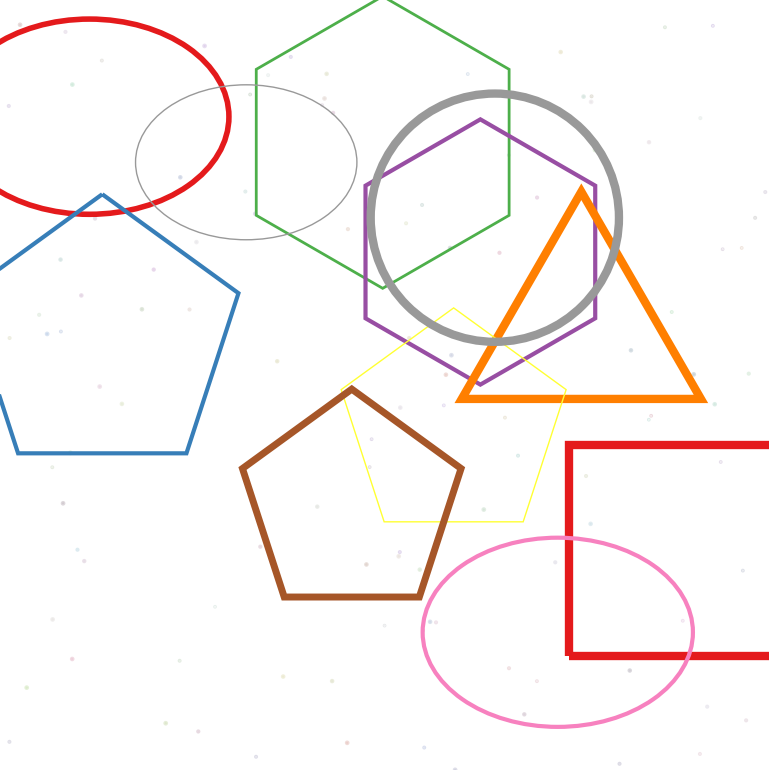[{"shape": "square", "thickness": 3, "radius": 0.68, "center": [0.876, 0.286]}, {"shape": "oval", "thickness": 2, "radius": 0.91, "center": [0.116, 0.848]}, {"shape": "pentagon", "thickness": 1.5, "radius": 0.93, "center": [0.133, 0.562]}, {"shape": "hexagon", "thickness": 1, "radius": 0.95, "center": [0.497, 0.815]}, {"shape": "hexagon", "thickness": 1.5, "radius": 0.86, "center": [0.624, 0.673]}, {"shape": "triangle", "thickness": 3, "radius": 0.9, "center": [0.755, 0.572]}, {"shape": "pentagon", "thickness": 0.5, "radius": 0.77, "center": [0.589, 0.447]}, {"shape": "pentagon", "thickness": 2.5, "radius": 0.75, "center": [0.457, 0.345]}, {"shape": "oval", "thickness": 1.5, "radius": 0.88, "center": [0.724, 0.179]}, {"shape": "circle", "thickness": 3, "radius": 0.81, "center": [0.643, 0.717]}, {"shape": "oval", "thickness": 0.5, "radius": 0.72, "center": [0.32, 0.789]}]